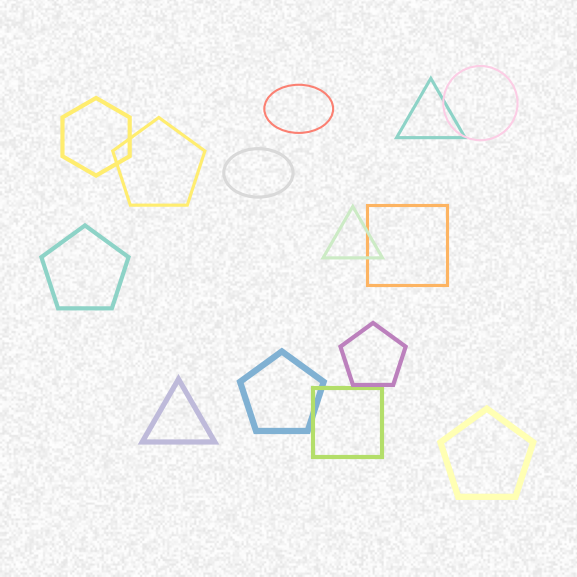[{"shape": "pentagon", "thickness": 2, "radius": 0.4, "center": [0.147, 0.529]}, {"shape": "triangle", "thickness": 1.5, "radius": 0.34, "center": [0.746, 0.795]}, {"shape": "pentagon", "thickness": 3, "radius": 0.42, "center": [0.843, 0.207]}, {"shape": "triangle", "thickness": 2.5, "radius": 0.36, "center": [0.309, 0.27]}, {"shape": "oval", "thickness": 1, "radius": 0.3, "center": [0.517, 0.811]}, {"shape": "pentagon", "thickness": 3, "radius": 0.38, "center": [0.488, 0.314]}, {"shape": "square", "thickness": 1.5, "radius": 0.35, "center": [0.704, 0.575]}, {"shape": "square", "thickness": 2, "radius": 0.3, "center": [0.602, 0.268]}, {"shape": "circle", "thickness": 1, "radius": 0.32, "center": [0.832, 0.821]}, {"shape": "oval", "thickness": 1.5, "radius": 0.3, "center": [0.447, 0.7]}, {"shape": "pentagon", "thickness": 2, "radius": 0.3, "center": [0.646, 0.381]}, {"shape": "triangle", "thickness": 1.5, "radius": 0.3, "center": [0.611, 0.582]}, {"shape": "pentagon", "thickness": 1.5, "radius": 0.42, "center": [0.275, 0.712]}, {"shape": "hexagon", "thickness": 2, "radius": 0.34, "center": [0.166, 0.762]}]